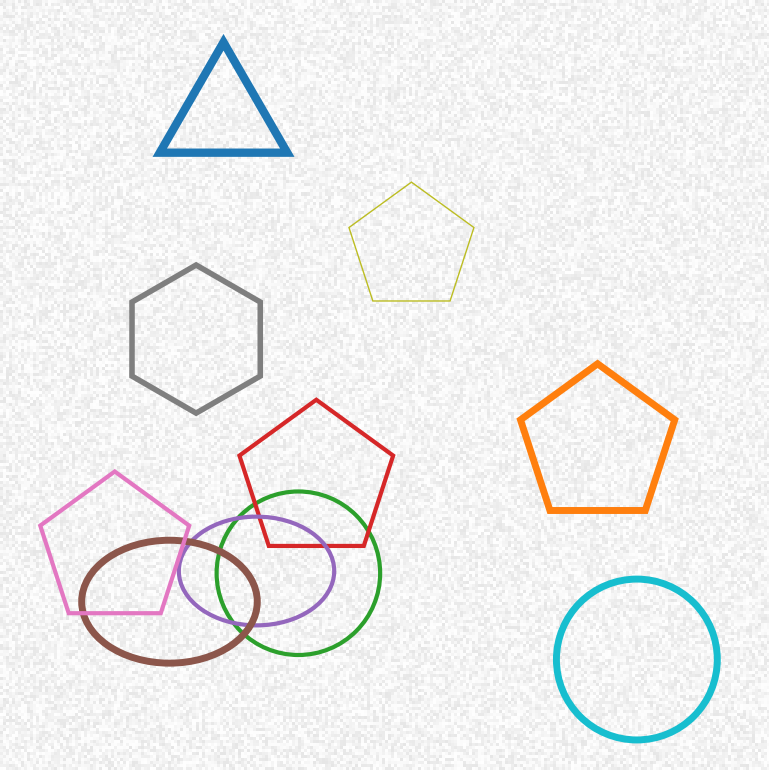[{"shape": "triangle", "thickness": 3, "radius": 0.48, "center": [0.29, 0.85]}, {"shape": "pentagon", "thickness": 2.5, "radius": 0.53, "center": [0.776, 0.422]}, {"shape": "circle", "thickness": 1.5, "radius": 0.53, "center": [0.388, 0.256]}, {"shape": "pentagon", "thickness": 1.5, "radius": 0.52, "center": [0.411, 0.376]}, {"shape": "oval", "thickness": 1.5, "radius": 0.5, "center": [0.333, 0.258]}, {"shape": "oval", "thickness": 2.5, "radius": 0.57, "center": [0.22, 0.219]}, {"shape": "pentagon", "thickness": 1.5, "radius": 0.51, "center": [0.149, 0.286]}, {"shape": "hexagon", "thickness": 2, "radius": 0.48, "center": [0.255, 0.56]}, {"shape": "pentagon", "thickness": 0.5, "radius": 0.43, "center": [0.534, 0.678]}, {"shape": "circle", "thickness": 2.5, "radius": 0.52, "center": [0.827, 0.143]}]